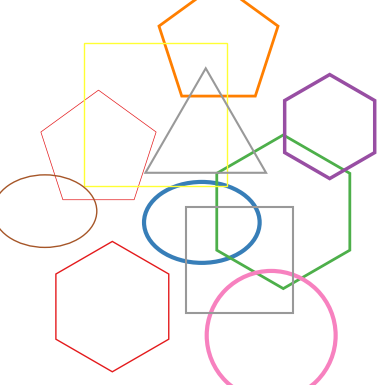[{"shape": "hexagon", "thickness": 1, "radius": 0.85, "center": [0.292, 0.204]}, {"shape": "pentagon", "thickness": 0.5, "radius": 0.79, "center": [0.256, 0.609]}, {"shape": "oval", "thickness": 3, "radius": 0.75, "center": [0.524, 0.422]}, {"shape": "hexagon", "thickness": 2, "radius": 1.0, "center": [0.736, 0.45]}, {"shape": "hexagon", "thickness": 2.5, "radius": 0.68, "center": [0.856, 0.671]}, {"shape": "pentagon", "thickness": 2, "radius": 0.81, "center": [0.568, 0.882]}, {"shape": "square", "thickness": 1, "radius": 0.93, "center": [0.403, 0.702]}, {"shape": "oval", "thickness": 1, "radius": 0.67, "center": [0.117, 0.452]}, {"shape": "circle", "thickness": 3, "radius": 0.84, "center": [0.704, 0.129]}, {"shape": "square", "thickness": 1.5, "radius": 0.69, "center": [0.623, 0.325]}, {"shape": "triangle", "thickness": 1.5, "radius": 0.9, "center": [0.534, 0.642]}]